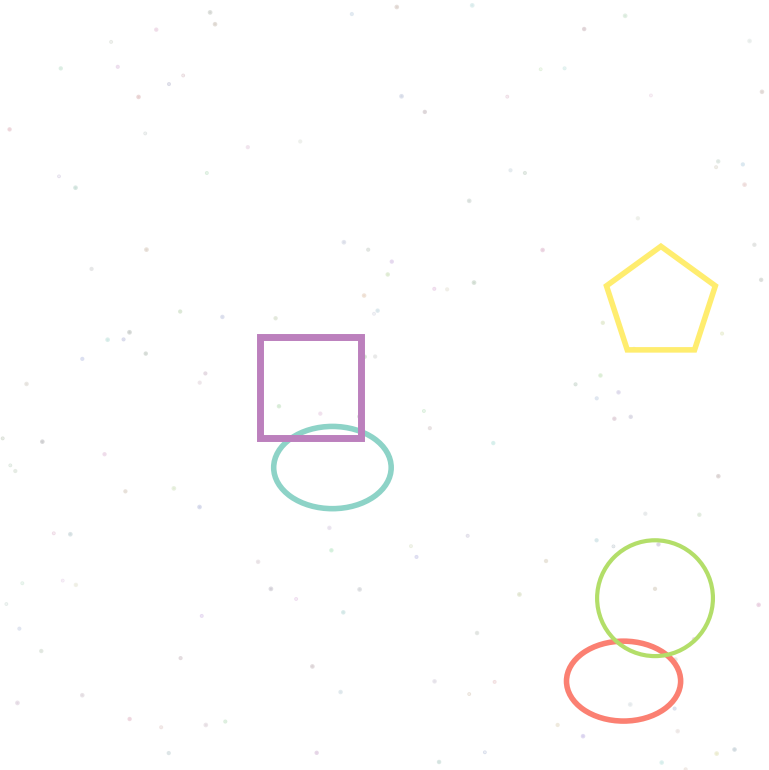[{"shape": "oval", "thickness": 2, "radius": 0.38, "center": [0.432, 0.393]}, {"shape": "oval", "thickness": 2, "radius": 0.37, "center": [0.81, 0.115]}, {"shape": "circle", "thickness": 1.5, "radius": 0.38, "center": [0.851, 0.223]}, {"shape": "square", "thickness": 2.5, "radius": 0.33, "center": [0.403, 0.497]}, {"shape": "pentagon", "thickness": 2, "radius": 0.37, "center": [0.858, 0.606]}]